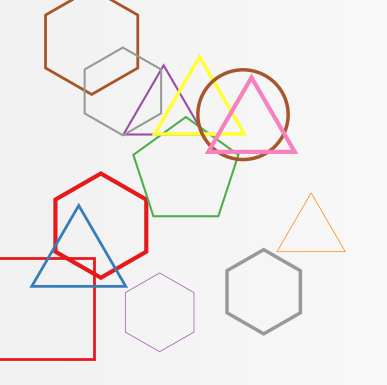[{"shape": "hexagon", "thickness": 3, "radius": 0.68, "center": [0.26, 0.414]}, {"shape": "square", "thickness": 2, "radius": 0.65, "center": [0.113, 0.199]}, {"shape": "triangle", "thickness": 2, "radius": 0.7, "center": [0.203, 0.326]}, {"shape": "pentagon", "thickness": 1.5, "radius": 0.71, "center": [0.48, 0.554]}, {"shape": "triangle", "thickness": 1.5, "radius": 0.6, "center": [0.422, 0.711]}, {"shape": "hexagon", "thickness": 0.5, "radius": 0.51, "center": [0.412, 0.189]}, {"shape": "triangle", "thickness": 0.5, "radius": 0.51, "center": [0.803, 0.397]}, {"shape": "triangle", "thickness": 2.5, "radius": 0.67, "center": [0.515, 0.719]}, {"shape": "circle", "thickness": 2.5, "radius": 0.58, "center": [0.627, 0.702]}, {"shape": "hexagon", "thickness": 2, "radius": 0.69, "center": [0.237, 0.892]}, {"shape": "triangle", "thickness": 3, "radius": 0.64, "center": [0.649, 0.67]}, {"shape": "hexagon", "thickness": 1.5, "radius": 0.57, "center": [0.317, 0.763]}, {"shape": "hexagon", "thickness": 2.5, "radius": 0.55, "center": [0.681, 0.242]}]